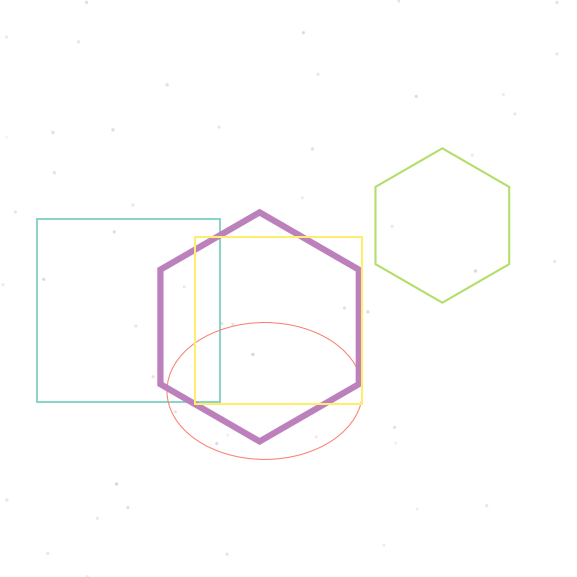[{"shape": "square", "thickness": 1, "radius": 0.79, "center": [0.223, 0.461]}, {"shape": "oval", "thickness": 0.5, "radius": 0.85, "center": [0.458, 0.322]}, {"shape": "hexagon", "thickness": 1, "radius": 0.67, "center": [0.766, 0.609]}, {"shape": "hexagon", "thickness": 3, "radius": 0.99, "center": [0.45, 0.433]}, {"shape": "square", "thickness": 1, "radius": 0.72, "center": [0.483, 0.444]}]